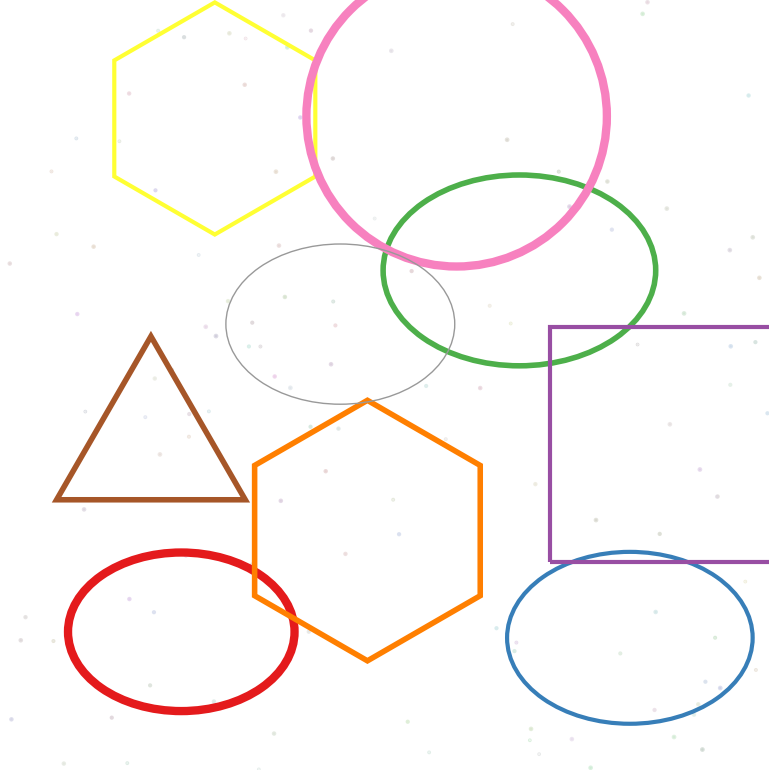[{"shape": "oval", "thickness": 3, "radius": 0.74, "center": [0.235, 0.179]}, {"shape": "oval", "thickness": 1.5, "radius": 0.8, "center": [0.818, 0.172]}, {"shape": "oval", "thickness": 2, "radius": 0.89, "center": [0.675, 0.649]}, {"shape": "square", "thickness": 1.5, "radius": 0.76, "center": [0.867, 0.422]}, {"shape": "hexagon", "thickness": 2, "radius": 0.85, "center": [0.477, 0.311]}, {"shape": "hexagon", "thickness": 1.5, "radius": 0.75, "center": [0.279, 0.846]}, {"shape": "triangle", "thickness": 2, "radius": 0.71, "center": [0.196, 0.422]}, {"shape": "circle", "thickness": 3, "radius": 0.98, "center": [0.593, 0.849]}, {"shape": "oval", "thickness": 0.5, "radius": 0.74, "center": [0.442, 0.579]}]